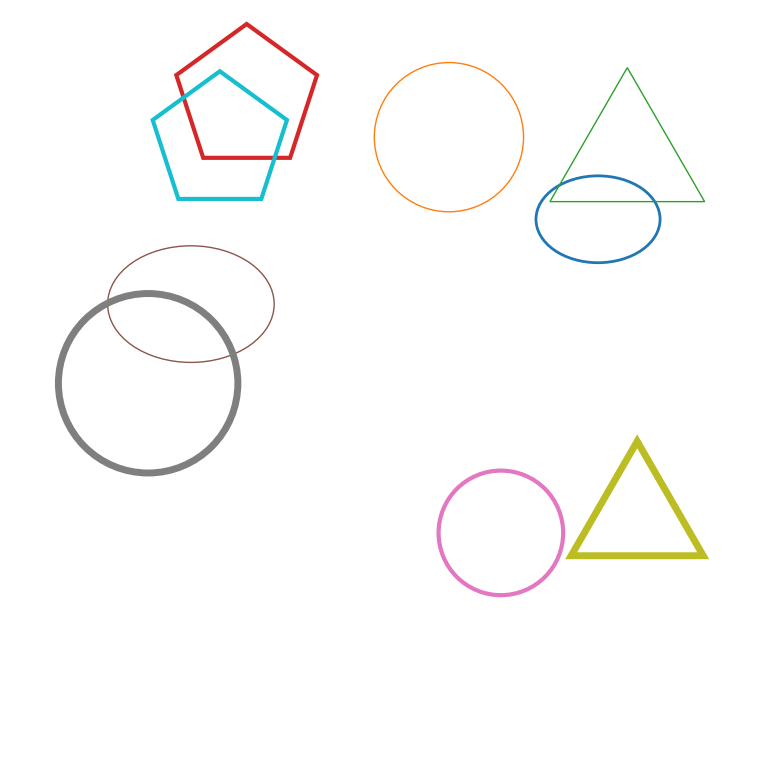[{"shape": "oval", "thickness": 1, "radius": 0.4, "center": [0.777, 0.715]}, {"shape": "circle", "thickness": 0.5, "radius": 0.48, "center": [0.583, 0.822]}, {"shape": "triangle", "thickness": 0.5, "radius": 0.58, "center": [0.815, 0.796]}, {"shape": "pentagon", "thickness": 1.5, "radius": 0.48, "center": [0.32, 0.873]}, {"shape": "oval", "thickness": 0.5, "radius": 0.54, "center": [0.248, 0.605]}, {"shape": "circle", "thickness": 1.5, "radius": 0.4, "center": [0.65, 0.308]}, {"shape": "circle", "thickness": 2.5, "radius": 0.58, "center": [0.192, 0.502]}, {"shape": "triangle", "thickness": 2.5, "radius": 0.5, "center": [0.828, 0.328]}, {"shape": "pentagon", "thickness": 1.5, "radius": 0.46, "center": [0.285, 0.816]}]